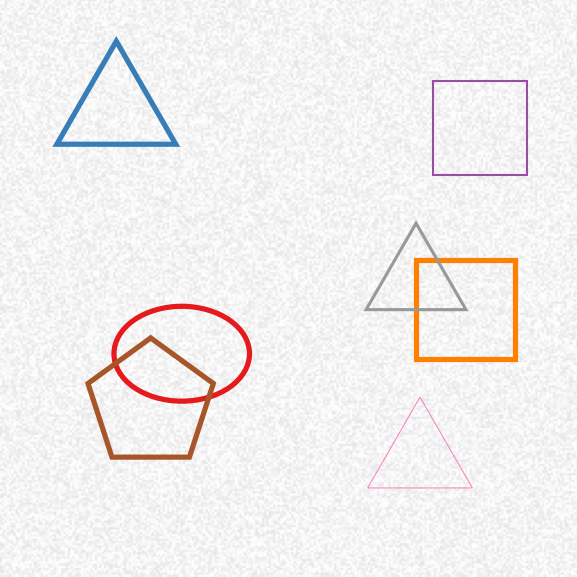[{"shape": "oval", "thickness": 2.5, "radius": 0.59, "center": [0.315, 0.387]}, {"shape": "triangle", "thickness": 2.5, "radius": 0.59, "center": [0.201, 0.809]}, {"shape": "square", "thickness": 1, "radius": 0.41, "center": [0.831, 0.778]}, {"shape": "square", "thickness": 2.5, "radius": 0.43, "center": [0.806, 0.463]}, {"shape": "pentagon", "thickness": 2.5, "radius": 0.57, "center": [0.261, 0.3]}, {"shape": "triangle", "thickness": 0.5, "radius": 0.52, "center": [0.727, 0.207]}, {"shape": "triangle", "thickness": 1.5, "radius": 0.5, "center": [0.72, 0.513]}]